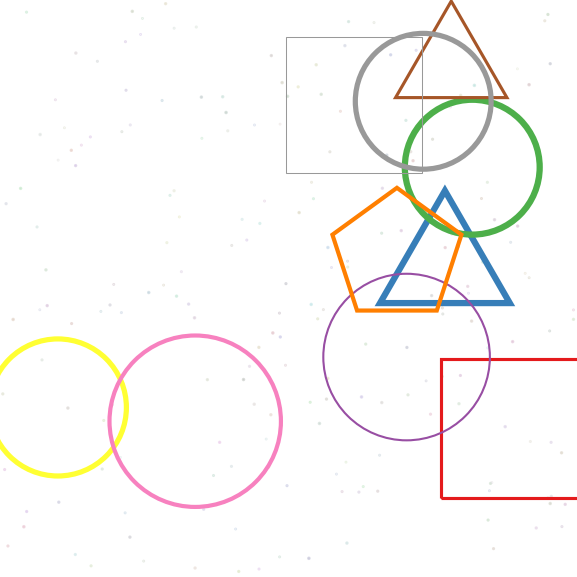[{"shape": "square", "thickness": 1.5, "radius": 0.6, "center": [0.884, 0.257]}, {"shape": "triangle", "thickness": 3, "radius": 0.65, "center": [0.77, 0.539]}, {"shape": "circle", "thickness": 3, "radius": 0.58, "center": [0.818, 0.71]}, {"shape": "circle", "thickness": 1, "radius": 0.72, "center": [0.704, 0.381]}, {"shape": "pentagon", "thickness": 2, "radius": 0.59, "center": [0.687, 0.556]}, {"shape": "circle", "thickness": 2.5, "radius": 0.59, "center": [0.1, 0.294]}, {"shape": "triangle", "thickness": 1.5, "radius": 0.56, "center": [0.781, 0.886]}, {"shape": "circle", "thickness": 2, "radius": 0.74, "center": [0.338, 0.27]}, {"shape": "square", "thickness": 0.5, "radius": 0.59, "center": [0.613, 0.818]}, {"shape": "circle", "thickness": 2.5, "radius": 0.59, "center": [0.733, 0.824]}]